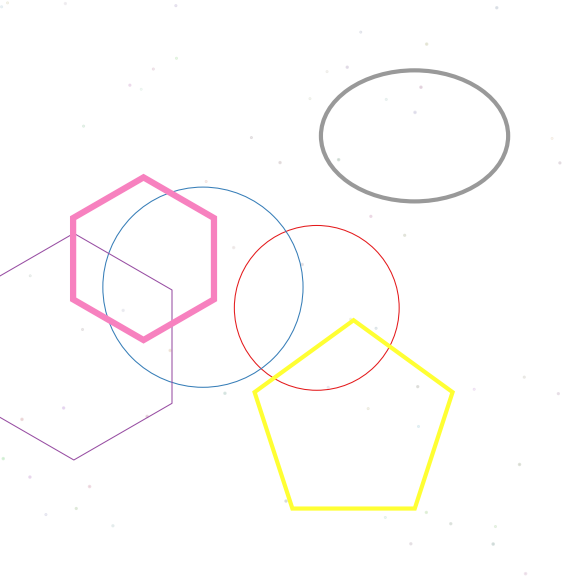[{"shape": "circle", "thickness": 0.5, "radius": 0.71, "center": [0.548, 0.466]}, {"shape": "circle", "thickness": 0.5, "radius": 0.87, "center": [0.351, 0.502]}, {"shape": "hexagon", "thickness": 0.5, "radius": 0.98, "center": [0.128, 0.399]}, {"shape": "pentagon", "thickness": 2, "radius": 0.9, "center": [0.612, 0.264]}, {"shape": "hexagon", "thickness": 3, "radius": 0.7, "center": [0.249, 0.551]}, {"shape": "oval", "thickness": 2, "radius": 0.81, "center": [0.718, 0.764]}]